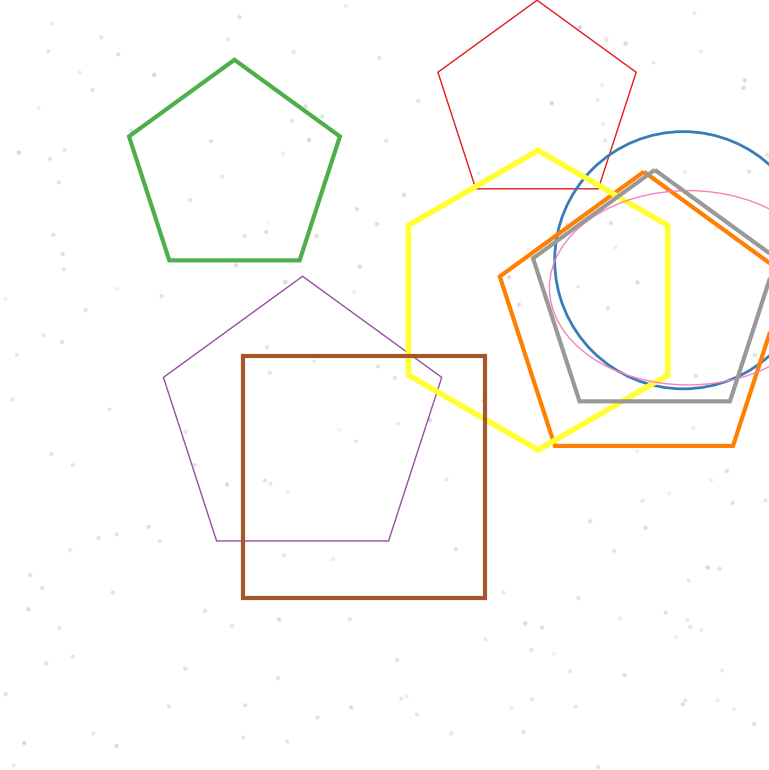[{"shape": "pentagon", "thickness": 0.5, "radius": 0.68, "center": [0.697, 0.864]}, {"shape": "circle", "thickness": 1, "radius": 0.84, "center": [0.887, 0.662]}, {"shape": "pentagon", "thickness": 1.5, "radius": 0.72, "center": [0.304, 0.778]}, {"shape": "pentagon", "thickness": 0.5, "radius": 0.95, "center": [0.393, 0.451]}, {"shape": "pentagon", "thickness": 1.5, "radius": 0.98, "center": [0.836, 0.58]}, {"shape": "hexagon", "thickness": 2, "radius": 0.97, "center": [0.699, 0.61]}, {"shape": "square", "thickness": 1.5, "radius": 0.79, "center": [0.473, 0.38]}, {"shape": "oval", "thickness": 0.5, "radius": 0.9, "center": [0.894, 0.626]}, {"shape": "pentagon", "thickness": 1.5, "radius": 0.83, "center": [0.85, 0.613]}]